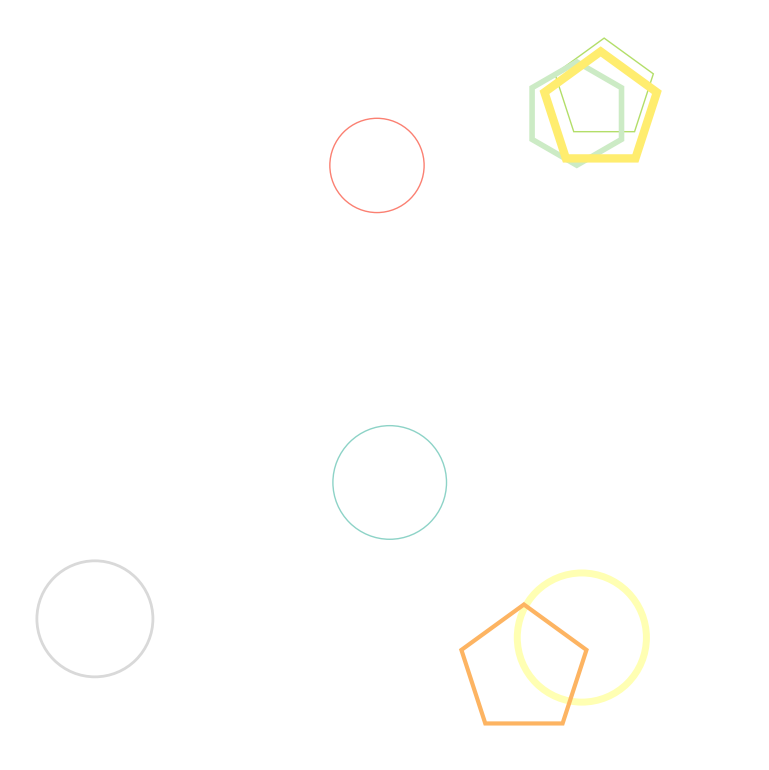[{"shape": "circle", "thickness": 0.5, "radius": 0.37, "center": [0.506, 0.373]}, {"shape": "circle", "thickness": 2.5, "radius": 0.42, "center": [0.756, 0.172]}, {"shape": "circle", "thickness": 0.5, "radius": 0.31, "center": [0.49, 0.785]}, {"shape": "pentagon", "thickness": 1.5, "radius": 0.43, "center": [0.68, 0.13]}, {"shape": "pentagon", "thickness": 0.5, "radius": 0.34, "center": [0.785, 0.883]}, {"shape": "circle", "thickness": 1, "radius": 0.38, "center": [0.123, 0.196]}, {"shape": "hexagon", "thickness": 2, "radius": 0.34, "center": [0.749, 0.853]}, {"shape": "pentagon", "thickness": 3, "radius": 0.38, "center": [0.78, 0.856]}]